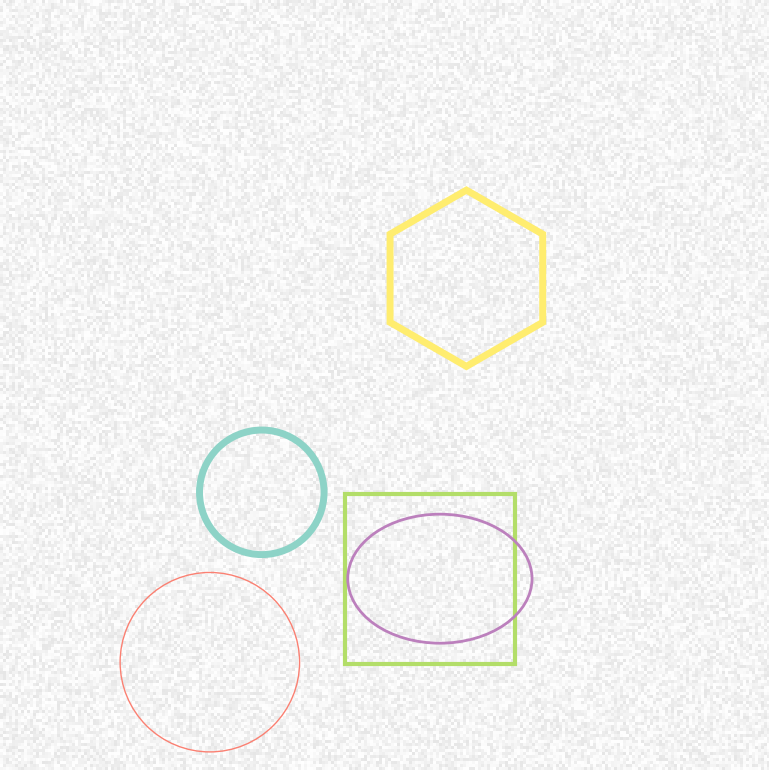[{"shape": "circle", "thickness": 2.5, "radius": 0.4, "center": [0.34, 0.361]}, {"shape": "circle", "thickness": 0.5, "radius": 0.58, "center": [0.273, 0.14]}, {"shape": "square", "thickness": 1.5, "radius": 0.55, "center": [0.558, 0.247]}, {"shape": "oval", "thickness": 1, "radius": 0.6, "center": [0.571, 0.248]}, {"shape": "hexagon", "thickness": 2.5, "radius": 0.57, "center": [0.606, 0.639]}]